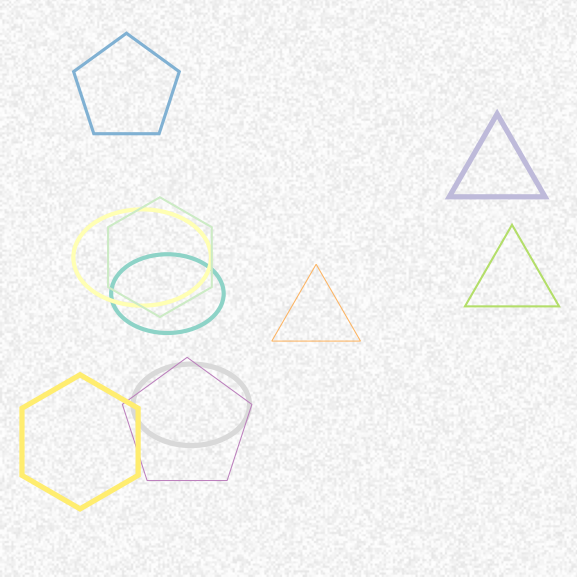[{"shape": "oval", "thickness": 2, "radius": 0.49, "center": [0.29, 0.491]}, {"shape": "oval", "thickness": 2, "radius": 0.6, "center": [0.246, 0.553]}, {"shape": "triangle", "thickness": 2.5, "radius": 0.48, "center": [0.861, 0.706]}, {"shape": "pentagon", "thickness": 1.5, "radius": 0.48, "center": [0.219, 0.845]}, {"shape": "triangle", "thickness": 0.5, "radius": 0.44, "center": [0.547, 0.453]}, {"shape": "triangle", "thickness": 1, "radius": 0.47, "center": [0.887, 0.516]}, {"shape": "oval", "thickness": 2.5, "radius": 0.5, "center": [0.331, 0.298]}, {"shape": "pentagon", "thickness": 0.5, "radius": 0.59, "center": [0.324, 0.262]}, {"shape": "hexagon", "thickness": 1, "radius": 0.52, "center": [0.277, 0.554]}, {"shape": "hexagon", "thickness": 2.5, "radius": 0.58, "center": [0.139, 0.234]}]